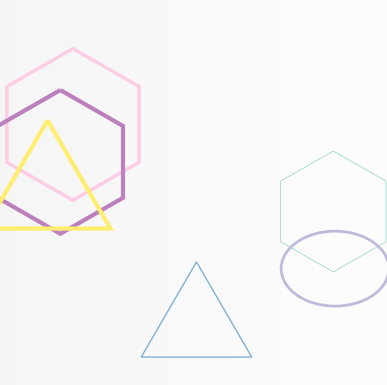[{"shape": "hexagon", "thickness": 0.5, "radius": 0.79, "center": [0.86, 0.451]}, {"shape": "oval", "thickness": 2, "radius": 0.7, "center": [0.865, 0.302]}, {"shape": "triangle", "thickness": 1, "radius": 0.82, "center": [0.507, 0.155]}, {"shape": "hexagon", "thickness": 2.5, "radius": 0.98, "center": [0.188, 0.677]}, {"shape": "hexagon", "thickness": 3, "radius": 0.93, "center": [0.156, 0.579]}, {"shape": "triangle", "thickness": 3, "radius": 0.94, "center": [0.123, 0.5]}]